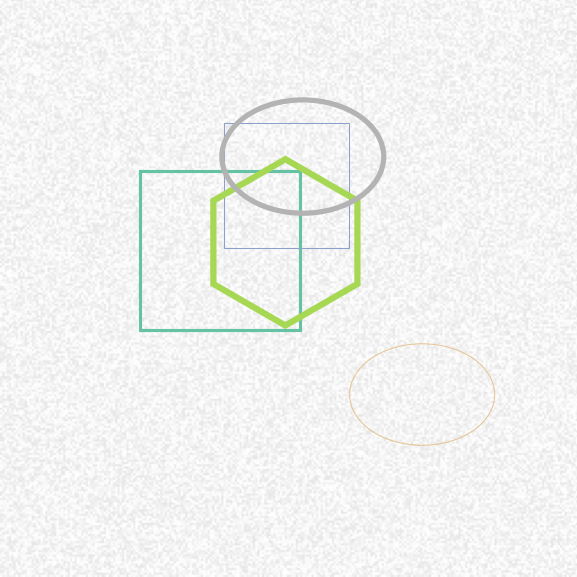[{"shape": "square", "thickness": 1.5, "radius": 0.69, "center": [0.381, 0.566]}, {"shape": "square", "thickness": 0.5, "radius": 0.54, "center": [0.496, 0.678]}, {"shape": "hexagon", "thickness": 3, "radius": 0.72, "center": [0.494, 0.579]}, {"shape": "oval", "thickness": 0.5, "radius": 0.63, "center": [0.731, 0.316]}, {"shape": "oval", "thickness": 2.5, "radius": 0.7, "center": [0.524, 0.728]}]